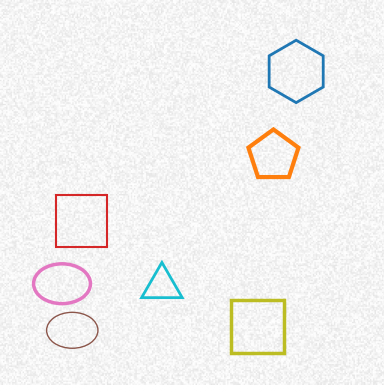[{"shape": "hexagon", "thickness": 2, "radius": 0.41, "center": [0.769, 0.814]}, {"shape": "pentagon", "thickness": 3, "radius": 0.34, "center": [0.71, 0.595]}, {"shape": "square", "thickness": 1.5, "radius": 0.33, "center": [0.212, 0.426]}, {"shape": "oval", "thickness": 1, "radius": 0.33, "center": [0.188, 0.142]}, {"shape": "oval", "thickness": 2.5, "radius": 0.37, "center": [0.161, 0.263]}, {"shape": "square", "thickness": 2.5, "radius": 0.34, "center": [0.669, 0.153]}, {"shape": "triangle", "thickness": 2, "radius": 0.3, "center": [0.421, 0.257]}]